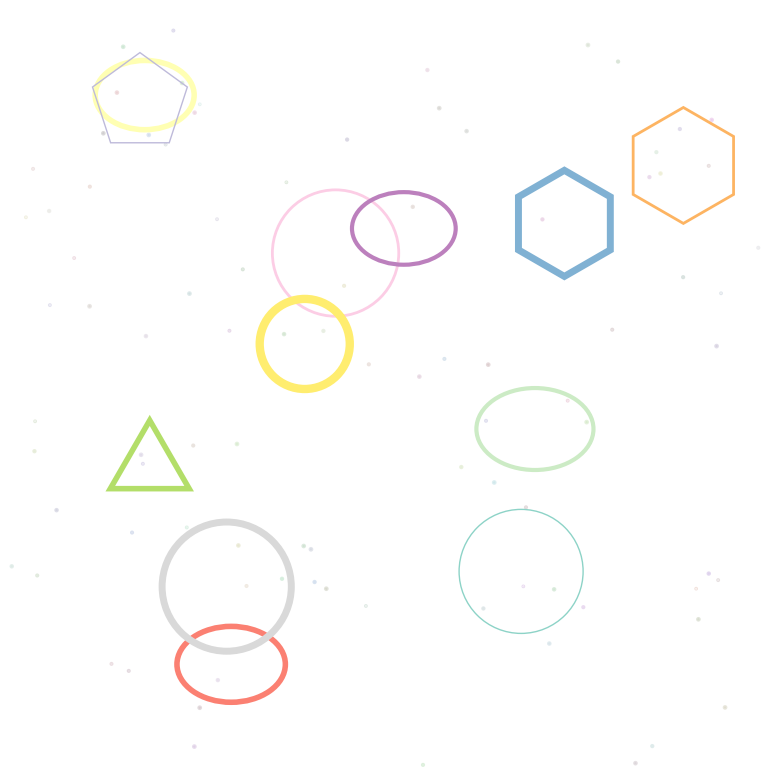[{"shape": "circle", "thickness": 0.5, "radius": 0.4, "center": [0.677, 0.258]}, {"shape": "oval", "thickness": 2, "radius": 0.32, "center": [0.188, 0.877]}, {"shape": "pentagon", "thickness": 0.5, "radius": 0.32, "center": [0.182, 0.867]}, {"shape": "oval", "thickness": 2, "radius": 0.35, "center": [0.3, 0.137]}, {"shape": "hexagon", "thickness": 2.5, "radius": 0.34, "center": [0.733, 0.71]}, {"shape": "hexagon", "thickness": 1, "radius": 0.38, "center": [0.887, 0.785]}, {"shape": "triangle", "thickness": 2, "radius": 0.3, "center": [0.194, 0.395]}, {"shape": "circle", "thickness": 1, "radius": 0.41, "center": [0.436, 0.671]}, {"shape": "circle", "thickness": 2.5, "radius": 0.42, "center": [0.294, 0.238]}, {"shape": "oval", "thickness": 1.5, "radius": 0.34, "center": [0.524, 0.703]}, {"shape": "oval", "thickness": 1.5, "radius": 0.38, "center": [0.695, 0.443]}, {"shape": "circle", "thickness": 3, "radius": 0.29, "center": [0.396, 0.553]}]